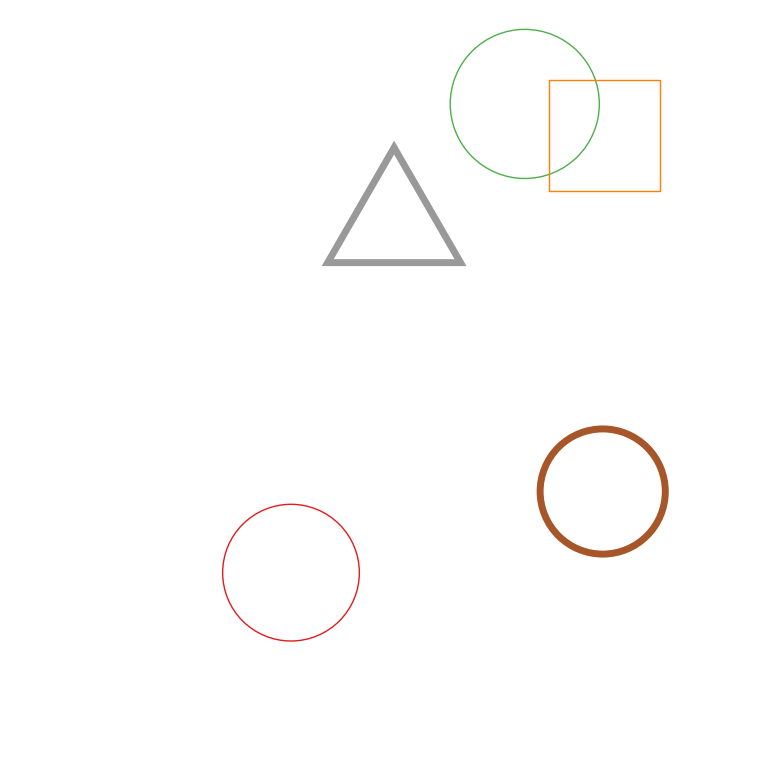[{"shape": "circle", "thickness": 0.5, "radius": 0.44, "center": [0.378, 0.256]}, {"shape": "circle", "thickness": 0.5, "radius": 0.48, "center": [0.682, 0.865]}, {"shape": "square", "thickness": 0.5, "radius": 0.36, "center": [0.785, 0.824]}, {"shape": "circle", "thickness": 2.5, "radius": 0.41, "center": [0.783, 0.362]}, {"shape": "triangle", "thickness": 2.5, "radius": 0.5, "center": [0.512, 0.709]}]